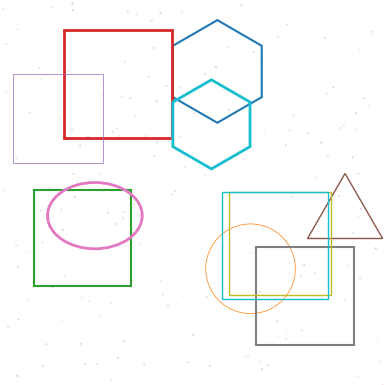[{"shape": "hexagon", "thickness": 1.5, "radius": 0.67, "center": [0.564, 0.814]}, {"shape": "circle", "thickness": 0.5, "radius": 0.58, "center": [0.651, 0.302]}, {"shape": "square", "thickness": 1.5, "radius": 0.63, "center": [0.214, 0.381]}, {"shape": "square", "thickness": 2, "radius": 0.7, "center": [0.307, 0.782]}, {"shape": "square", "thickness": 0.5, "radius": 0.58, "center": [0.151, 0.692]}, {"shape": "triangle", "thickness": 1, "radius": 0.56, "center": [0.896, 0.437]}, {"shape": "oval", "thickness": 2, "radius": 0.61, "center": [0.246, 0.44]}, {"shape": "square", "thickness": 1.5, "radius": 0.64, "center": [0.791, 0.231]}, {"shape": "square", "thickness": 1, "radius": 0.67, "center": [0.727, 0.368]}, {"shape": "hexagon", "thickness": 2, "radius": 0.58, "center": [0.549, 0.677]}, {"shape": "square", "thickness": 1, "radius": 0.69, "center": [0.714, 0.362]}]